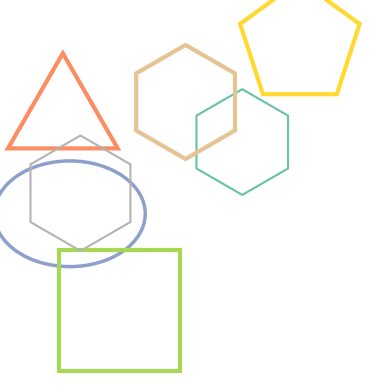[{"shape": "hexagon", "thickness": 1.5, "radius": 0.69, "center": [0.629, 0.631]}, {"shape": "triangle", "thickness": 3, "radius": 0.82, "center": [0.163, 0.697]}, {"shape": "oval", "thickness": 2.5, "radius": 0.98, "center": [0.181, 0.445]}, {"shape": "square", "thickness": 3, "radius": 0.79, "center": [0.31, 0.192]}, {"shape": "pentagon", "thickness": 3, "radius": 0.82, "center": [0.779, 0.887]}, {"shape": "hexagon", "thickness": 3, "radius": 0.74, "center": [0.482, 0.735]}, {"shape": "hexagon", "thickness": 1.5, "radius": 0.75, "center": [0.209, 0.498]}]